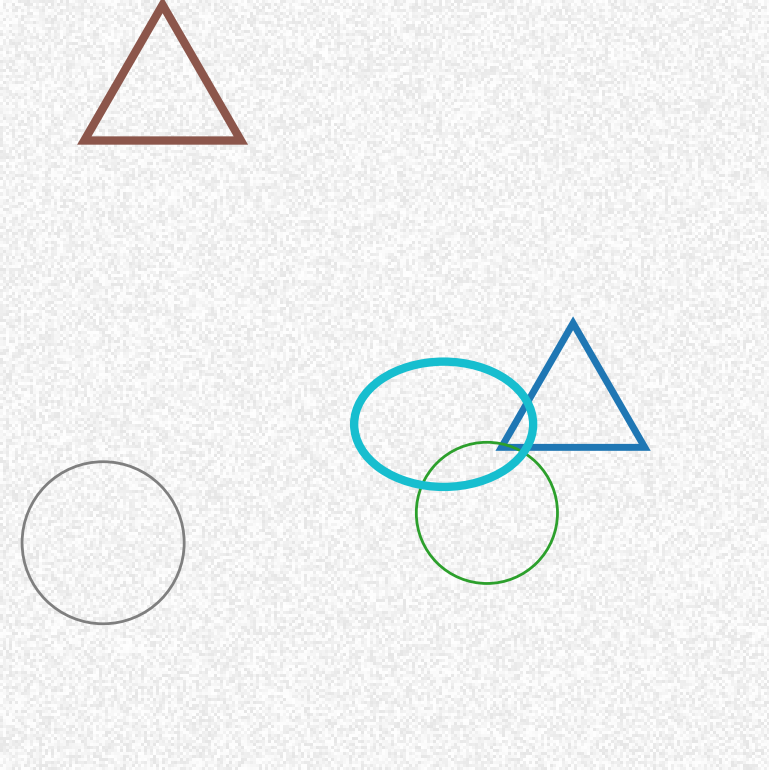[{"shape": "triangle", "thickness": 2.5, "radius": 0.54, "center": [0.744, 0.473]}, {"shape": "circle", "thickness": 1, "radius": 0.46, "center": [0.632, 0.334]}, {"shape": "triangle", "thickness": 3, "radius": 0.59, "center": [0.211, 0.876]}, {"shape": "circle", "thickness": 1, "radius": 0.53, "center": [0.134, 0.295]}, {"shape": "oval", "thickness": 3, "radius": 0.58, "center": [0.576, 0.449]}]